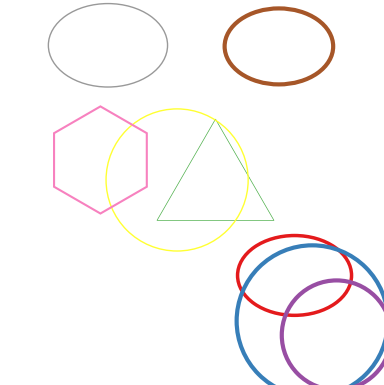[{"shape": "oval", "thickness": 2.5, "radius": 0.74, "center": [0.765, 0.285]}, {"shape": "circle", "thickness": 3, "radius": 0.98, "center": [0.811, 0.166]}, {"shape": "triangle", "thickness": 0.5, "radius": 0.88, "center": [0.56, 0.515]}, {"shape": "circle", "thickness": 3, "radius": 0.71, "center": [0.874, 0.129]}, {"shape": "circle", "thickness": 1, "radius": 0.92, "center": [0.46, 0.533]}, {"shape": "oval", "thickness": 3, "radius": 0.7, "center": [0.724, 0.879]}, {"shape": "hexagon", "thickness": 1.5, "radius": 0.7, "center": [0.261, 0.585]}, {"shape": "oval", "thickness": 1, "radius": 0.77, "center": [0.28, 0.882]}]